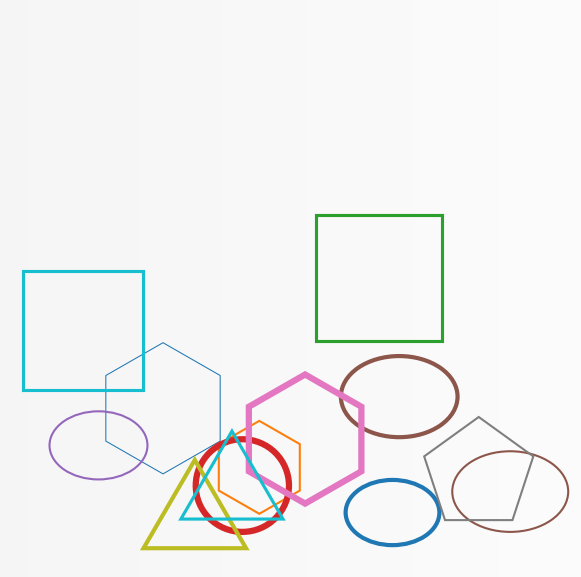[{"shape": "oval", "thickness": 2, "radius": 0.4, "center": [0.675, 0.112]}, {"shape": "hexagon", "thickness": 0.5, "radius": 0.57, "center": [0.28, 0.292]}, {"shape": "hexagon", "thickness": 1, "radius": 0.4, "center": [0.446, 0.19]}, {"shape": "square", "thickness": 1.5, "radius": 0.54, "center": [0.652, 0.518]}, {"shape": "circle", "thickness": 3, "radius": 0.4, "center": [0.417, 0.158]}, {"shape": "oval", "thickness": 1, "radius": 0.42, "center": [0.169, 0.228]}, {"shape": "oval", "thickness": 2, "radius": 0.5, "center": [0.687, 0.312]}, {"shape": "oval", "thickness": 1, "radius": 0.5, "center": [0.878, 0.148]}, {"shape": "hexagon", "thickness": 3, "radius": 0.56, "center": [0.525, 0.239]}, {"shape": "pentagon", "thickness": 1, "radius": 0.49, "center": [0.824, 0.178]}, {"shape": "triangle", "thickness": 2, "radius": 0.51, "center": [0.335, 0.101]}, {"shape": "square", "thickness": 1.5, "radius": 0.52, "center": [0.142, 0.427]}, {"shape": "triangle", "thickness": 1.5, "radius": 0.51, "center": [0.399, 0.151]}]